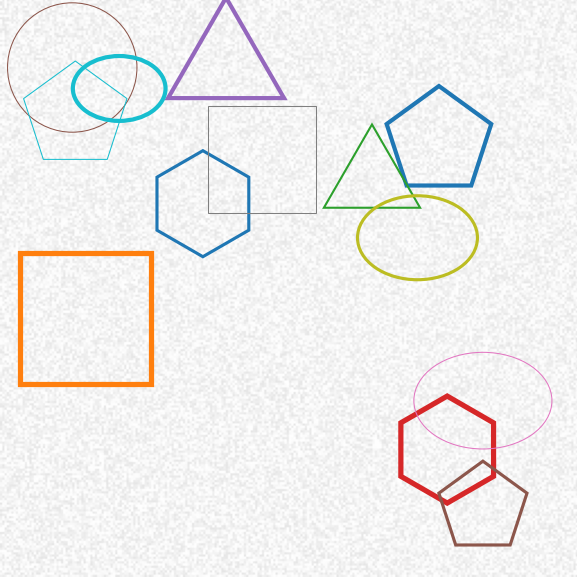[{"shape": "pentagon", "thickness": 2, "radius": 0.48, "center": [0.76, 0.755]}, {"shape": "hexagon", "thickness": 1.5, "radius": 0.46, "center": [0.351, 0.646]}, {"shape": "square", "thickness": 2.5, "radius": 0.57, "center": [0.148, 0.447]}, {"shape": "triangle", "thickness": 1, "radius": 0.48, "center": [0.644, 0.687]}, {"shape": "hexagon", "thickness": 2.5, "radius": 0.46, "center": [0.774, 0.221]}, {"shape": "triangle", "thickness": 2, "radius": 0.58, "center": [0.391, 0.887]}, {"shape": "circle", "thickness": 0.5, "radius": 0.56, "center": [0.125, 0.882]}, {"shape": "pentagon", "thickness": 1.5, "radius": 0.4, "center": [0.836, 0.12]}, {"shape": "oval", "thickness": 0.5, "radius": 0.6, "center": [0.836, 0.305]}, {"shape": "square", "thickness": 0.5, "radius": 0.47, "center": [0.454, 0.723]}, {"shape": "oval", "thickness": 1.5, "radius": 0.52, "center": [0.723, 0.587]}, {"shape": "pentagon", "thickness": 0.5, "radius": 0.47, "center": [0.13, 0.799]}, {"shape": "oval", "thickness": 2, "radius": 0.4, "center": [0.206, 0.846]}]